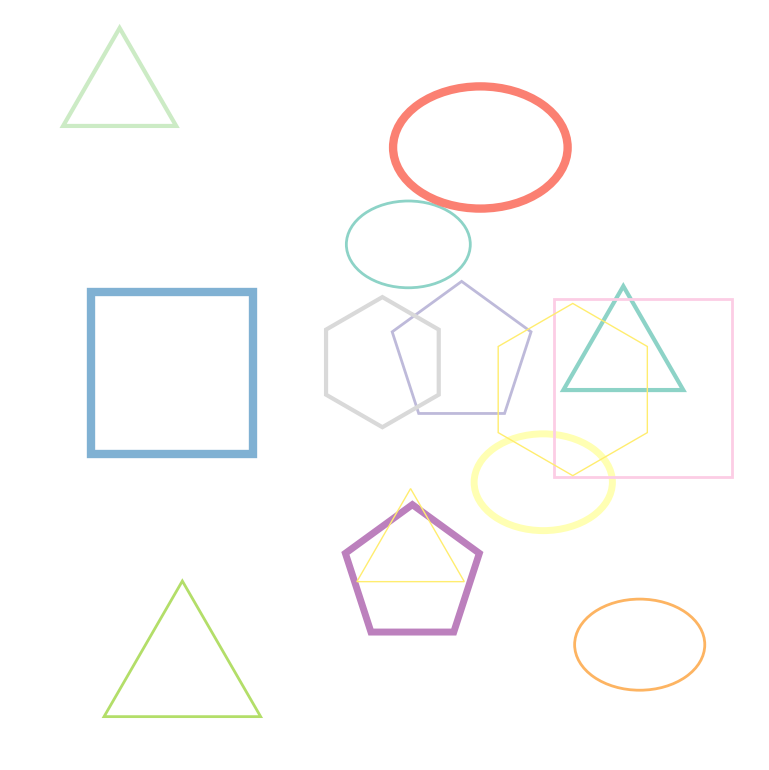[{"shape": "triangle", "thickness": 1.5, "radius": 0.45, "center": [0.81, 0.538]}, {"shape": "oval", "thickness": 1, "radius": 0.4, "center": [0.53, 0.683]}, {"shape": "oval", "thickness": 2.5, "radius": 0.45, "center": [0.706, 0.374]}, {"shape": "pentagon", "thickness": 1, "radius": 0.47, "center": [0.6, 0.54]}, {"shape": "oval", "thickness": 3, "radius": 0.57, "center": [0.624, 0.808]}, {"shape": "square", "thickness": 3, "radius": 0.53, "center": [0.223, 0.516]}, {"shape": "oval", "thickness": 1, "radius": 0.42, "center": [0.831, 0.163]}, {"shape": "triangle", "thickness": 1, "radius": 0.59, "center": [0.237, 0.128]}, {"shape": "square", "thickness": 1, "radius": 0.58, "center": [0.835, 0.496]}, {"shape": "hexagon", "thickness": 1.5, "radius": 0.42, "center": [0.497, 0.53]}, {"shape": "pentagon", "thickness": 2.5, "radius": 0.46, "center": [0.536, 0.253]}, {"shape": "triangle", "thickness": 1.5, "radius": 0.42, "center": [0.155, 0.879]}, {"shape": "hexagon", "thickness": 0.5, "radius": 0.56, "center": [0.744, 0.494]}, {"shape": "triangle", "thickness": 0.5, "radius": 0.4, "center": [0.533, 0.285]}]